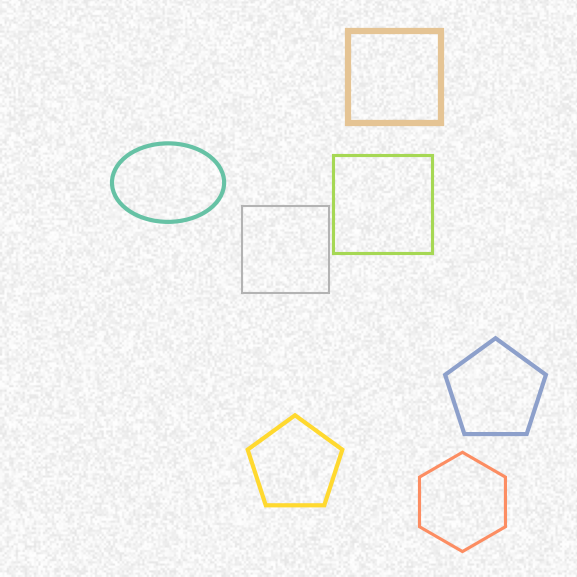[{"shape": "oval", "thickness": 2, "radius": 0.49, "center": [0.291, 0.683]}, {"shape": "hexagon", "thickness": 1.5, "radius": 0.43, "center": [0.801, 0.13]}, {"shape": "pentagon", "thickness": 2, "radius": 0.46, "center": [0.858, 0.322]}, {"shape": "square", "thickness": 1.5, "radius": 0.43, "center": [0.663, 0.646]}, {"shape": "pentagon", "thickness": 2, "radius": 0.43, "center": [0.511, 0.194]}, {"shape": "square", "thickness": 3, "radius": 0.4, "center": [0.683, 0.866]}, {"shape": "square", "thickness": 1, "radius": 0.38, "center": [0.495, 0.567]}]